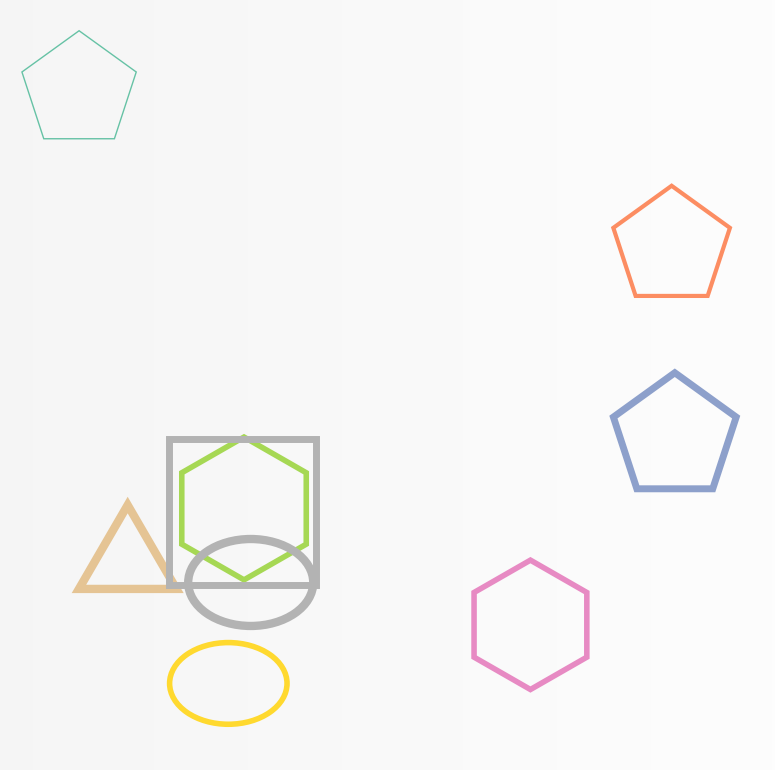[{"shape": "pentagon", "thickness": 0.5, "radius": 0.39, "center": [0.102, 0.883]}, {"shape": "pentagon", "thickness": 1.5, "radius": 0.4, "center": [0.867, 0.68]}, {"shape": "pentagon", "thickness": 2.5, "radius": 0.42, "center": [0.871, 0.433]}, {"shape": "hexagon", "thickness": 2, "radius": 0.42, "center": [0.684, 0.189]}, {"shape": "hexagon", "thickness": 2, "radius": 0.46, "center": [0.315, 0.34]}, {"shape": "oval", "thickness": 2, "radius": 0.38, "center": [0.295, 0.112]}, {"shape": "triangle", "thickness": 3, "radius": 0.36, "center": [0.165, 0.271]}, {"shape": "oval", "thickness": 3, "radius": 0.4, "center": [0.324, 0.244]}, {"shape": "square", "thickness": 2.5, "radius": 0.47, "center": [0.313, 0.336]}]